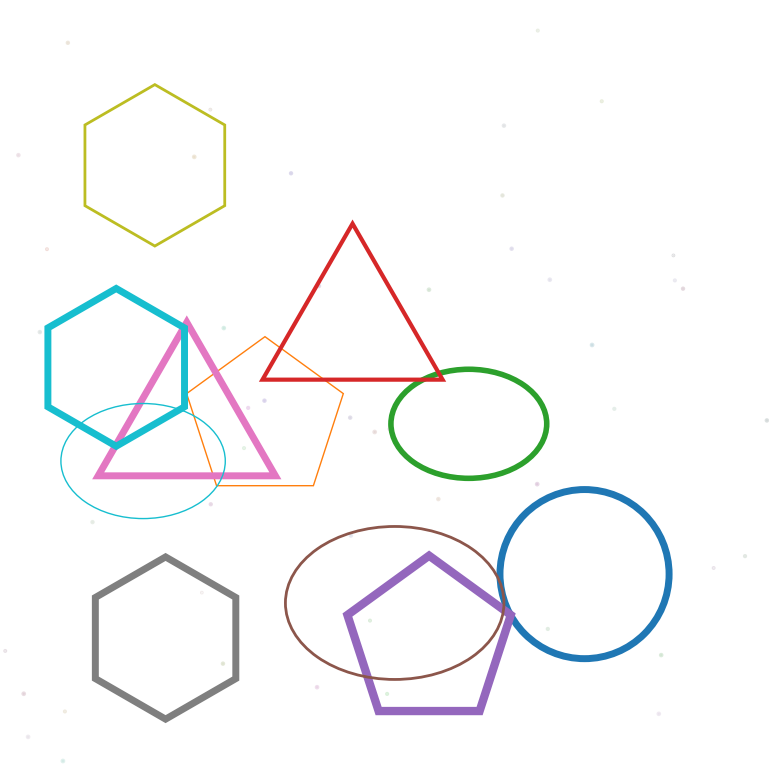[{"shape": "circle", "thickness": 2.5, "radius": 0.55, "center": [0.759, 0.254]}, {"shape": "pentagon", "thickness": 0.5, "radius": 0.53, "center": [0.344, 0.456]}, {"shape": "oval", "thickness": 2, "radius": 0.51, "center": [0.609, 0.45]}, {"shape": "triangle", "thickness": 1.5, "radius": 0.68, "center": [0.458, 0.574]}, {"shape": "pentagon", "thickness": 3, "radius": 0.56, "center": [0.557, 0.167]}, {"shape": "oval", "thickness": 1, "radius": 0.71, "center": [0.513, 0.217]}, {"shape": "triangle", "thickness": 2.5, "radius": 0.66, "center": [0.243, 0.448]}, {"shape": "hexagon", "thickness": 2.5, "radius": 0.53, "center": [0.215, 0.171]}, {"shape": "hexagon", "thickness": 1, "radius": 0.52, "center": [0.201, 0.785]}, {"shape": "hexagon", "thickness": 2.5, "radius": 0.51, "center": [0.151, 0.523]}, {"shape": "oval", "thickness": 0.5, "radius": 0.53, "center": [0.186, 0.401]}]